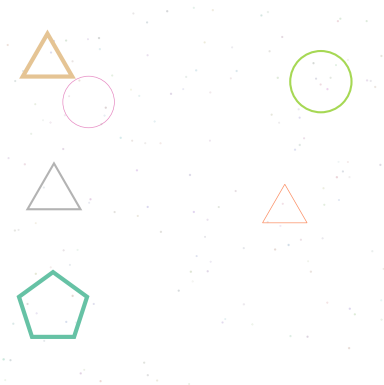[{"shape": "pentagon", "thickness": 3, "radius": 0.46, "center": [0.138, 0.2]}, {"shape": "triangle", "thickness": 0.5, "radius": 0.33, "center": [0.74, 0.455]}, {"shape": "circle", "thickness": 0.5, "radius": 0.33, "center": [0.23, 0.735]}, {"shape": "circle", "thickness": 1.5, "radius": 0.4, "center": [0.833, 0.788]}, {"shape": "triangle", "thickness": 3, "radius": 0.37, "center": [0.123, 0.838]}, {"shape": "triangle", "thickness": 1.5, "radius": 0.4, "center": [0.14, 0.496]}]